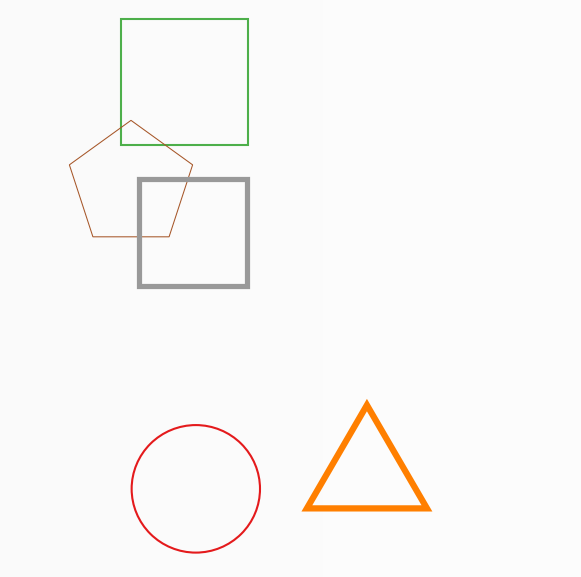[{"shape": "circle", "thickness": 1, "radius": 0.55, "center": [0.337, 0.153]}, {"shape": "square", "thickness": 1, "radius": 0.54, "center": [0.317, 0.857]}, {"shape": "triangle", "thickness": 3, "radius": 0.6, "center": [0.631, 0.178]}, {"shape": "pentagon", "thickness": 0.5, "radius": 0.56, "center": [0.225, 0.679]}, {"shape": "square", "thickness": 2.5, "radius": 0.46, "center": [0.332, 0.597]}]